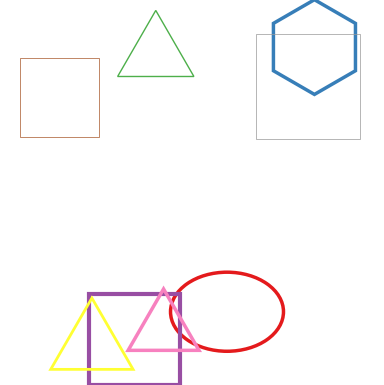[{"shape": "oval", "thickness": 2.5, "radius": 0.73, "center": [0.59, 0.19]}, {"shape": "hexagon", "thickness": 2.5, "radius": 0.62, "center": [0.817, 0.878]}, {"shape": "triangle", "thickness": 1, "radius": 0.57, "center": [0.405, 0.859]}, {"shape": "square", "thickness": 3, "radius": 0.59, "center": [0.349, 0.119]}, {"shape": "triangle", "thickness": 2, "radius": 0.62, "center": [0.239, 0.102]}, {"shape": "square", "thickness": 0.5, "radius": 0.51, "center": [0.154, 0.747]}, {"shape": "triangle", "thickness": 2.5, "radius": 0.53, "center": [0.425, 0.143]}, {"shape": "square", "thickness": 0.5, "radius": 0.68, "center": [0.8, 0.775]}]